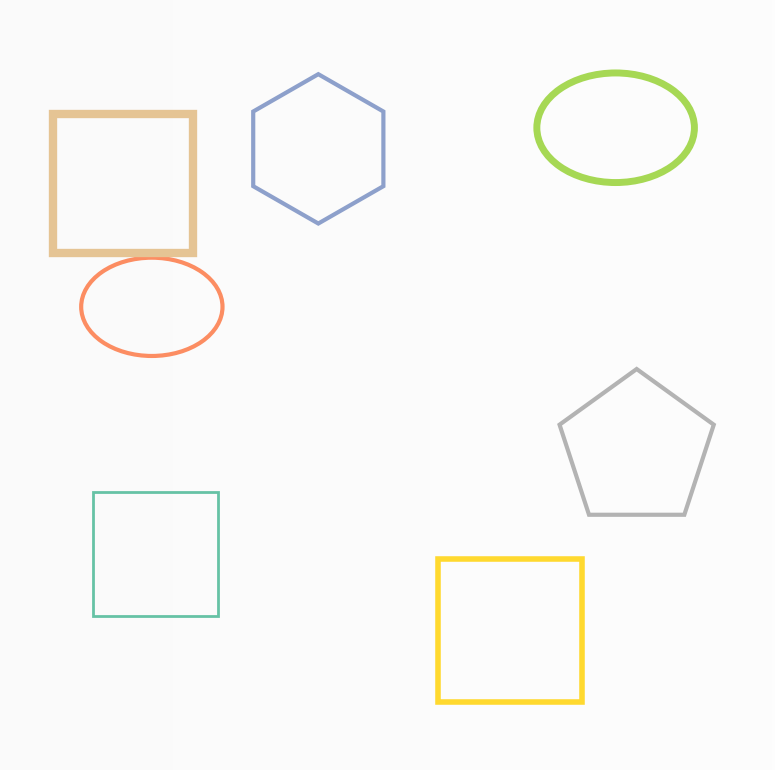[{"shape": "square", "thickness": 1, "radius": 0.4, "center": [0.201, 0.281]}, {"shape": "oval", "thickness": 1.5, "radius": 0.46, "center": [0.196, 0.602]}, {"shape": "hexagon", "thickness": 1.5, "radius": 0.48, "center": [0.411, 0.807]}, {"shape": "oval", "thickness": 2.5, "radius": 0.51, "center": [0.794, 0.834]}, {"shape": "square", "thickness": 2, "radius": 0.47, "center": [0.658, 0.181]}, {"shape": "square", "thickness": 3, "radius": 0.45, "center": [0.159, 0.761]}, {"shape": "pentagon", "thickness": 1.5, "radius": 0.52, "center": [0.822, 0.416]}]